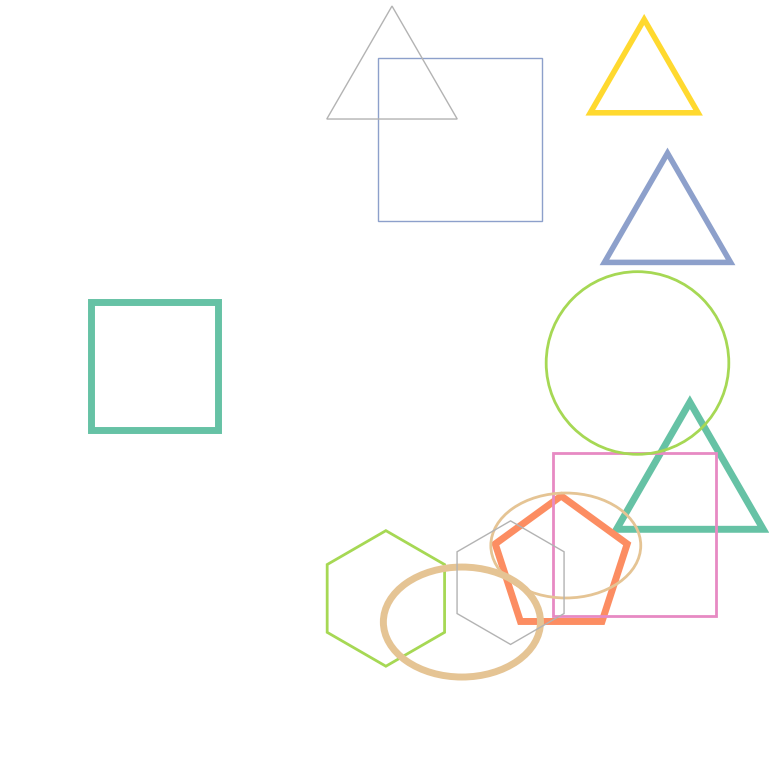[{"shape": "square", "thickness": 2.5, "radius": 0.41, "center": [0.201, 0.525]}, {"shape": "triangle", "thickness": 2.5, "radius": 0.55, "center": [0.896, 0.368]}, {"shape": "pentagon", "thickness": 2.5, "radius": 0.45, "center": [0.729, 0.266]}, {"shape": "square", "thickness": 0.5, "radius": 0.53, "center": [0.598, 0.819]}, {"shape": "triangle", "thickness": 2, "radius": 0.47, "center": [0.867, 0.707]}, {"shape": "square", "thickness": 1, "radius": 0.53, "center": [0.824, 0.306]}, {"shape": "circle", "thickness": 1, "radius": 0.59, "center": [0.828, 0.529]}, {"shape": "hexagon", "thickness": 1, "radius": 0.44, "center": [0.501, 0.223]}, {"shape": "triangle", "thickness": 2, "radius": 0.4, "center": [0.837, 0.894]}, {"shape": "oval", "thickness": 1, "radius": 0.49, "center": [0.735, 0.292]}, {"shape": "oval", "thickness": 2.5, "radius": 0.51, "center": [0.6, 0.192]}, {"shape": "hexagon", "thickness": 0.5, "radius": 0.4, "center": [0.663, 0.243]}, {"shape": "triangle", "thickness": 0.5, "radius": 0.49, "center": [0.509, 0.894]}]